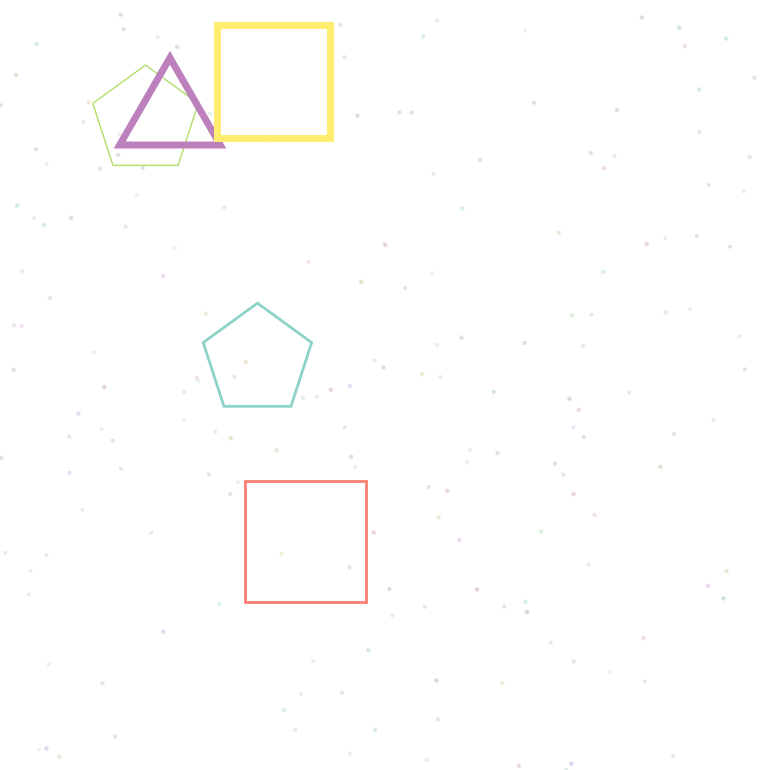[{"shape": "pentagon", "thickness": 1, "radius": 0.37, "center": [0.334, 0.532]}, {"shape": "square", "thickness": 1, "radius": 0.39, "center": [0.397, 0.297]}, {"shape": "pentagon", "thickness": 0.5, "radius": 0.36, "center": [0.189, 0.843]}, {"shape": "triangle", "thickness": 2.5, "radius": 0.38, "center": [0.221, 0.849]}, {"shape": "square", "thickness": 2.5, "radius": 0.37, "center": [0.356, 0.894]}]